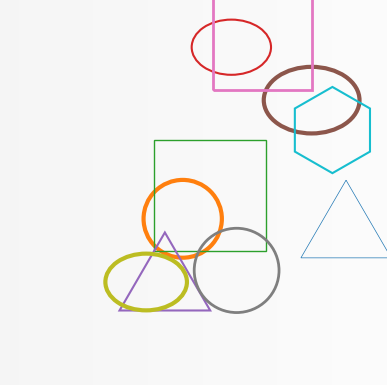[{"shape": "triangle", "thickness": 0.5, "radius": 0.67, "center": [0.893, 0.398]}, {"shape": "circle", "thickness": 3, "radius": 0.51, "center": [0.472, 0.432]}, {"shape": "square", "thickness": 1, "radius": 0.72, "center": [0.542, 0.493]}, {"shape": "oval", "thickness": 1.5, "radius": 0.51, "center": [0.597, 0.877]}, {"shape": "triangle", "thickness": 1.5, "radius": 0.68, "center": [0.425, 0.261]}, {"shape": "oval", "thickness": 3, "radius": 0.62, "center": [0.804, 0.74]}, {"shape": "square", "thickness": 2, "radius": 0.63, "center": [0.678, 0.892]}, {"shape": "circle", "thickness": 2, "radius": 0.55, "center": [0.611, 0.298]}, {"shape": "oval", "thickness": 3, "radius": 0.53, "center": [0.377, 0.268]}, {"shape": "hexagon", "thickness": 1.5, "radius": 0.56, "center": [0.858, 0.662]}]